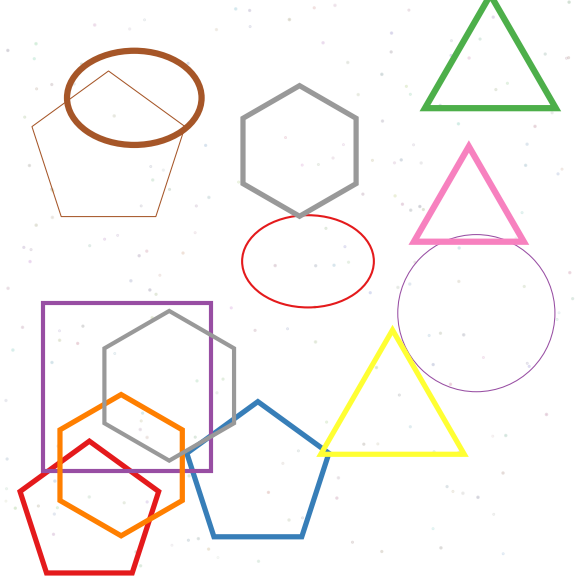[{"shape": "oval", "thickness": 1, "radius": 0.57, "center": [0.533, 0.547]}, {"shape": "pentagon", "thickness": 2.5, "radius": 0.63, "center": [0.155, 0.109]}, {"shape": "pentagon", "thickness": 2.5, "radius": 0.65, "center": [0.447, 0.174]}, {"shape": "triangle", "thickness": 3, "radius": 0.65, "center": [0.849, 0.877]}, {"shape": "square", "thickness": 2, "radius": 0.73, "center": [0.219, 0.329]}, {"shape": "circle", "thickness": 0.5, "radius": 0.68, "center": [0.825, 0.457]}, {"shape": "hexagon", "thickness": 2.5, "radius": 0.61, "center": [0.21, 0.194]}, {"shape": "triangle", "thickness": 2.5, "radius": 0.72, "center": [0.68, 0.284]}, {"shape": "pentagon", "thickness": 0.5, "radius": 0.7, "center": [0.188, 0.737]}, {"shape": "oval", "thickness": 3, "radius": 0.58, "center": [0.233, 0.83]}, {"shape": "triangle", "thickness": 3, "radius": 0.55, "center": [0.812, 0.636]}, {"shape": "hexagon", "thickness": 2, "radius": 0.65, "center": [0.293, 0.331]}, {"shape": "hexagon", "thickness": 2.5, "radius": 0.57, "center": [0.519, 0.738]}]